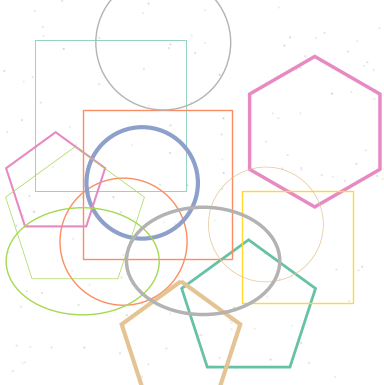[{"shape": "pentagon", "thickness": 2, "radius": 0.91, "center": [0.646, 0.194]}, {"shape": "square", "thickness": 0.5, "radius": 0.99, "center": [0.287, 0.7]}, {"shape": "square", "thickness": 1, "radius": 0.97, "center": [0.409, 0.521]}, {"shape": "circle", "thickness": 1, "radius": 0.83, "center": [0.321, 0.372]}, {"shape": "circle", "thickness": 3, "radius": 0.72, "center": [0.369, 0.525]}, {"shape": "pentagon", "thickness": 1.5, "radius": 0.68, "center": [0.144, 0.521]}, {"shape": "hexagon", "thickness": 2.5, "radius": 0.98, "center": [0.818, 0.658]}, {"shape": "pentagon", "thickness": 0.5, "radius": 0.95, "center": [0.195, 0.429]}, {"shape": "oval", "thickness": 1, "radius": 0.99, "center": [0.215, 0.321]}, {"shape": "square", "thickness": 1, "radius": 0.73, "center": [0.773, 0.36]}, {"shape": "pentagon", "thickness": 3, "radius": 0.81, "center": [0.47, 0.108]}, {"shape": "circle", "thickness": 0.5, "radius": 0.75, "center": [0.691, 0.417]}, {"shape": "circle", "thickness": 1, "radius": 0.88, "center": [0.424, 0.89]}, {"shape": "oval", "thickness": 2.5, "radius": 1.0, "center": [0.528, 0.322]}]